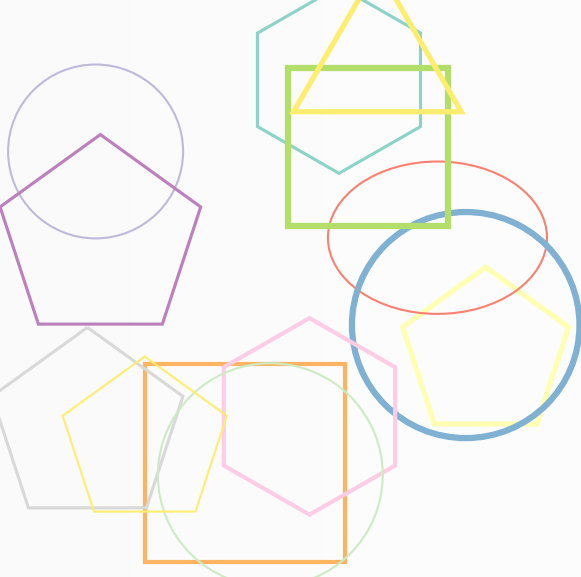[{"shape": "hexagon", "thickness": 1.5, "radius": 0.81, "center": [0.583, 0.861]}, {"shape": "pentagon", "thickness": 2.5, "radius": 0.75, "center": [0.835, 0.386]}, {"shape": "circle", "thickness": 1, "radius": 0.75, "center": [0.164, 0.737]}, {"shape": "oval", "thickness": 1, "radius": 0.94, "center": [0.753, 0.587]}, {"shape": "circle", "thickness": 3, "radius": 0.98, "center": [0.801, 0.436]}, {"shape": "square", "thickness": 2, "radius": 0.86, "center": [0.422, 0.197]}, {"shape": "square", "thickness": 3, "radius": 0.69, "center": [0.633, 0.745]}, {"shape": "hexagon", "thickness": 2, "radius": 0.85, "center": [0.532, 0.278]}, {"shape": "pentagon", "thickness": 1.5, "radius": 0.86, "center": [0.15, 0.259]}, {"shape": "pentagon", "thickness": 1.5, "radius": 0.91, "center": [0.173, 0.585]}, {"shape": "circle", "thickness": 1, "radius": 0.97, "center": [0.465, 0.177]}, {"shape": "pentagon", "thickness": 1, "radius": 0.74, "center": [0.249, 0.233]}, {"shape": "triangle", "thickness": 2.5, "radius": 0.83, "center": [0.649, 0.889]}]